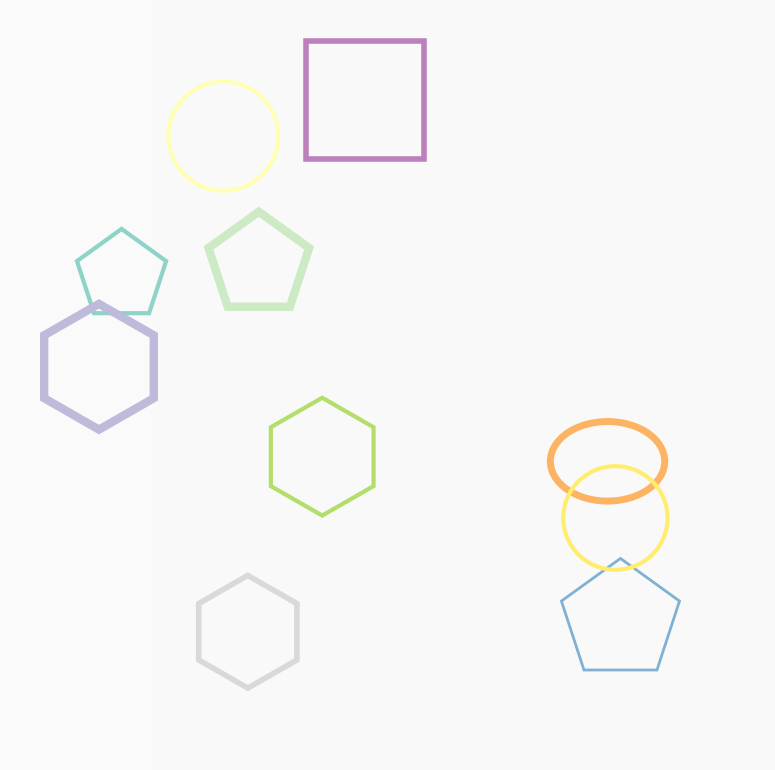[{"shape": "pentagon", "thickness": 1.5, "radius": 0.3, "center": [0.157, 0.642]}, {"shape": "circle", "thickness": 1.5, "radius": 0.35, "center": [0.288, 0.823]}, {"shape": "hexagon", "thickness": 3, "radius": 0.41, "center": [0.128, 0.524]}, {"shape": "pentagon", "thickness": 1, "radius": 0.4, "center": [0.801, 0.195]}, {"shape": "oval", "thickness": 2.5, "radius": 0.37, "center": [0.784, 0.401]}, {"shape": "hexagon", "thickness": 1.5, "radius": 0.38, "center": [0.416, 0.407]}, {"shape": "hexagon", "thickness": 2, "radius": 0.37, "center": [0.32, 0.18]}, {"shape": "square", "thickness": 2, "radius": 0.38, "center": [0.471, 0.87]}, {"shape": "pentagon", "thickness": 3, "radius": 0.34, "center": [0.334, 0.657]}, {"shape": "circle", "thickness": 1.5, "radius": 0.34, "center": [0.794, 0.327]}]